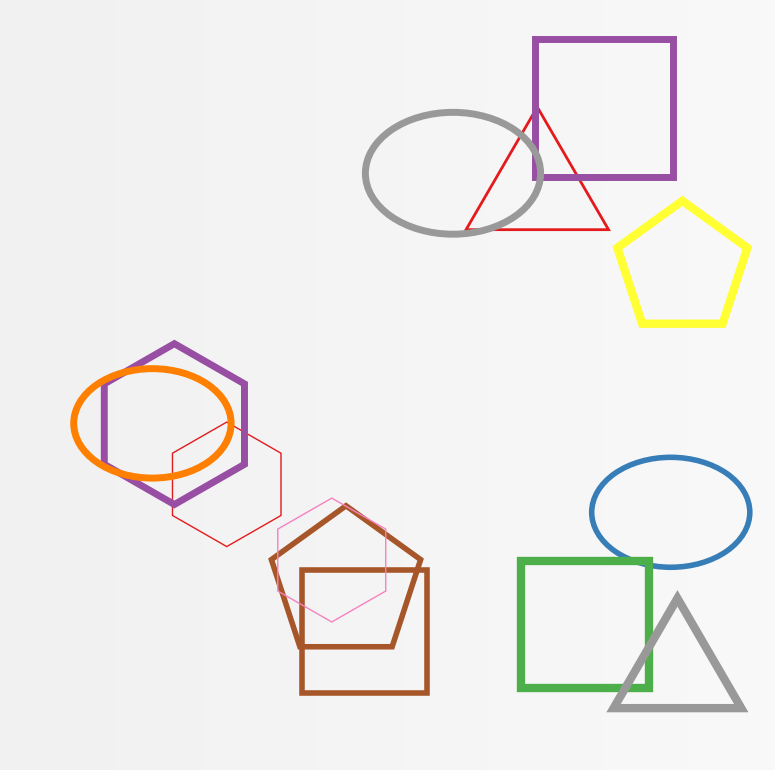[{"shape": "triangle", "thickness": 1, "radius": 0.53, "center": [0.693, 0.755]}, {"shape": "hexagon", "thickness": 0.5, "radius": 0.4, "center": [0.293, 0.371]}, {"shape": "oval", "thickness": 2, "radius": 0.51, "center": [0.865, 0.335]}, {"shape": "square", "thickness": 3, "radius": 0.41, "center": [0.755, 0.189]}, {"shape": "square", "thickness": 2.5, "radius": 0.45, "center": [0.779, 0.86]}, {"shape": "hexagon", "thickness": 2.5, "radius": 0.52, "center": [0.225, 0.449]}, {"shape": "oval", "thickness": 2.5, "radius": 0.51, "center": [0.197, 0.45]}, {"shape": "pentagon", "thickness": 3, "radius": 0.44, "center": [0.881, 0.651]}, {"shape": "square", "thickness": 2, "radius": 0.4, "center": [0.47, 0.18]}, {"shape": "pentagon", "thickness": 2, "radius": 0.51, "center": [0.446, 0.242]}, {"shape": "hexagon", "thickness": 0.5, "radius": 0.4, "center": [0.428, 0.273]}, {"shape": "oval", "thickness": 2.5, "radius": 0.57, "center": [0.584, 0.775]}, {"shape": "triangle", "thickness": 3, "radius": 0.48, "center": [0.874, 0.128]}]